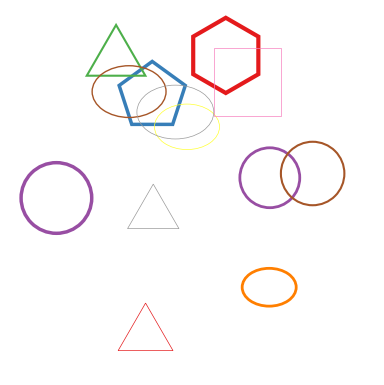[{"shape": "triangle", "thickness": 0.5, "radius": 0.41, "center": [0.378, 0.13]}, {"shape": "hexagon", "thickness": 3, "radius": 0.49, "center": [0.586, 0.856]}, {"shape": "pentagon", "thickness": 2.5, "radius": 0.45, "center": [0.395, 0.75]}, {"shape": "triangle", "thickness": 1.5, "radius": 0.44, "center": [0.301, 0.847]}, {"shape": "circle", "thickness": 2.5, "radius": 0.46, "center": [0.147, 0.486]}, {"shape": "circle", "thickness": 2, "radius": 0.39, "center": [0.701, 0.538]}, {"shape": "oval", "thickness": 2, "radius": 0.35, "center": [0.699, 0.254]}, {"shape": "oval", "thickness": 0.5, "radius": 0.42, "center": [0.486, 0.671]}, {"shape": "circle", "thickness": 1.5, "radius": 0.41, "center": [0.812, 0.549]}, {"shape": "oval", "thickness": 1, "radius": 0.48, "center": [0.335, 0.762]}, {"shape": "square", "thickness": 0.5, "radius": 0.44, "center": [0.643, 0.787]}, {"shape": "triangle", "thickness": 0.5, "radius": 0.39, "center": [0.398, 0.445]}, {"shape": "oval", "thickness": 0.5, "radius": 0.5, "center": [0.455, 0.709]}]